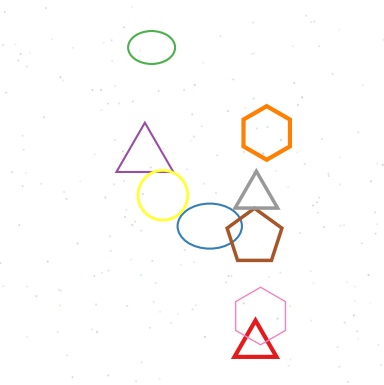[{"shape": "triangle", "thickness": 3, "radius": 0.32, "center": [0.664, 0.105]}, {"shape": "oval", "thickness": 1.5, "radius": 0.42, "center": [0.545, 0.413]}, {"shape": "oval", "thickness": 1.5, "radius": 0.31, "center": [0.394, 0.877]}, {"shape": "triangle", "thickness": 1.5, "radius": 0.43, "center": [0.376, 0.596]}, {"shape": "hexagon", "thickness": 3, "radius": 0.35, "center": [0.693, 0.655]}, {"shape": "circle", "thickness": 2, "radius": 0.32, "center": [0.423, 0.493]}, {"shape": "pentagon", "thickness": 2.5, "radius": 0.37, "center": [0.661, 0.384]}, {"shape": "hexagon", "thickness": 1, "radius": 0.37, "center": [0.677, 0.179]}, {"shape": "triangle", "thickness": 2.5, "radius": 0.32, "center": [0.666, 0.491]}]